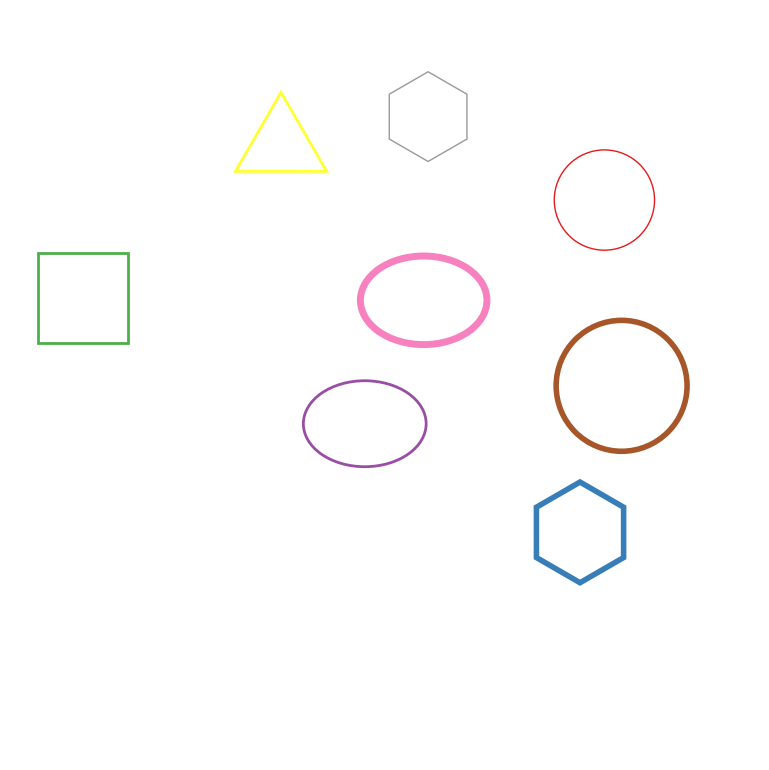[{"shape": "circle", "thickness": 0.5, "radius": 0.33, "center": [0.785, 0.74]}, {"shape": "hexagon", "thickness": 2, "radius": 0.33, "center": [0.753, 0.309]}, {"shape": "square", "thickness": 1, "radius": 0.29, "center": [0.108, 0.613]}, {"shape": "oval", "thickness": 1, "radius": 0.4, "center": [0.474, 0.45]}, {"shape": "triangle", "thickness": 1, "radius": 0.34, "center": [0.365, 0.812]}, {"shape": "circle", "thickness": 2, "radius": 0.43, "center": [0.807, 0.499]}, {"shape": "oval", "thickness": 2.5, "radius": 0.41, "center": [0.55, 0.61]}, {"shape": "hexagon", "thickness": 0.5, "radius": 0.29, "center": [0.556, 0.849]}]